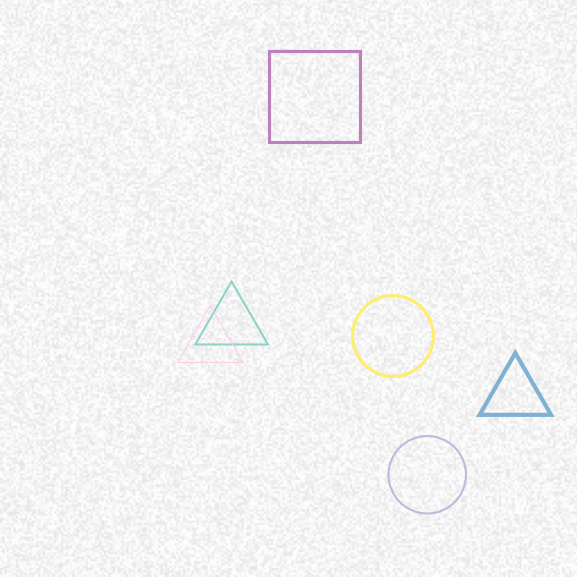[{"shape": "triangle", "thickness": 1, "radius": 0.36, "center": [0.401, 0.439]}, {"shape": "circle", "thickness": 1, "radius": 0.34, "center": [0.74, 0.177]}, {"shape": "triangle", "thickness": 2, "radius": 0.36, "center": [0.892, 0.316]}, {"shape": "triangle", "thickness": 0.5, "radius": 0.33, "center": [0.364, 0.404]}, {"shape": "square", "thickness": 1.5, "radius": 0.4, "center": [0.544, 0.832]}, {"shape": "circle", "thickness": 1.5, "radius": 0.35, "center": [0.681, 0.417]}]